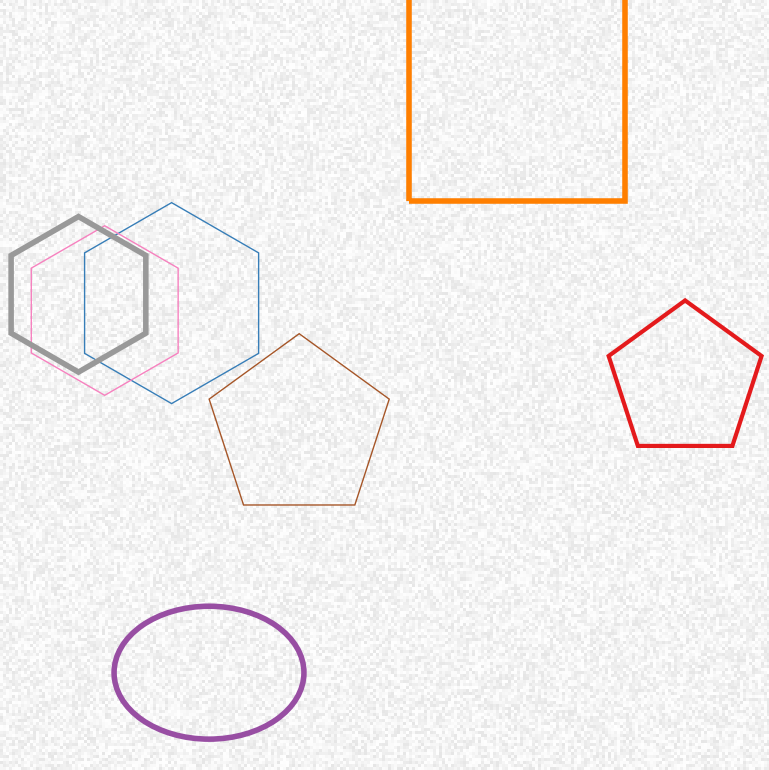[{"shape": "pentagon", "thickness": 1.5, "radius": 0.52, "center": [0.89, 0.505]}, {"shape": "hexagon", "thickness": 0.5, "radius": 0.65, "center": [0.223, 0.606]}, {"shape": "oval", "thickness": 2, "radius": 0.62, "center": [0.271, 0.126]}, {"shape": "square", "thickness": 2, "radius": 0.7, "center": [0.671, 0.879]}, {"shape": "pentagon", "thickness": 0.5, "radius": 0.61, "center": [0.389, 0.444]}, {"shape": "hexagon", "thickness": 0.5, "radius": 0.55, "center": [0.136, 0.597]}, {"shape": "hexagon", "thickness": 2, "radius": 0.51, "center": [0.102, 0.618]}]